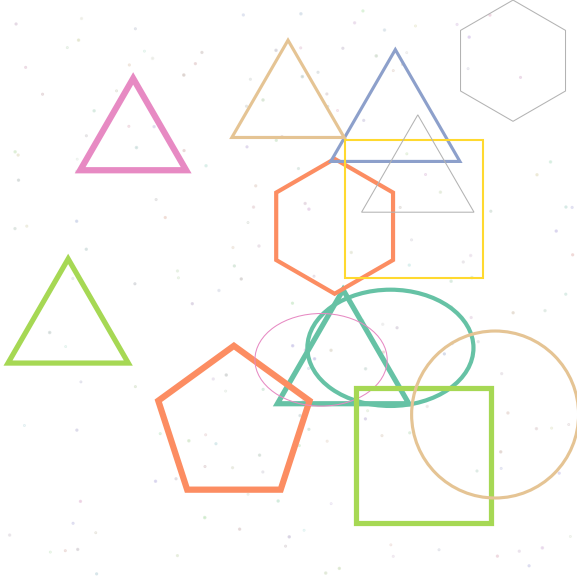[{"shape": "oval", "thickness": 2, "radius": 0.72, "center": [0.676, 0.397]}, {"shape": "triangle", "thickness": 2.5, "radius": 0.66, "center": [0.594, 0.366]}, {"shape": "pentagon", "thickness": 3, "radius": 0.69, "center": [0.405, 0.263]}, {"shape": "hexagon", "thickness": 2, "radius": 0.58, "center": [0.579, 0.607]}, {"shape": "triangle", "thickness": 1.5, "radius": 0.65, "center": [0.685, 0.784]}, {"shape": "oval", "thickness": 0.5, "radius": 0.57, "center": [0.556, 0.376]}, {"shape": "triangle", "thickness": 3, "radius": 0.53, "center": [0.231, 0.757]}, {"shape": "square", "thickness": 2.5, "radius": 0.58, "center": [0.733, 0.211]}, {"shape": "triangle", "thickness": 2.5, "radius": 0.6, "center": [0.118, 0.431]}, {"shape": "square", "thickness": 1, "radius": 0.6, "center": [0.717, 0.637]}, {"shape": "triangle", "thickness": 1.5, "radius": 0.56, "center": [0.499, 0.817]}, {"shape": "circle", "thickness": 1.5, "radius": 0.72, "center": [0.857, 0.281]}, {"shape": "hexagon", "thickness": 0.5, "radius": 0.52, "center": [0.888, 0.894]}, {"shape": "triangle", "thickness": 0.5, "radius": 0.56, "center": [0.723, 0.688]}]